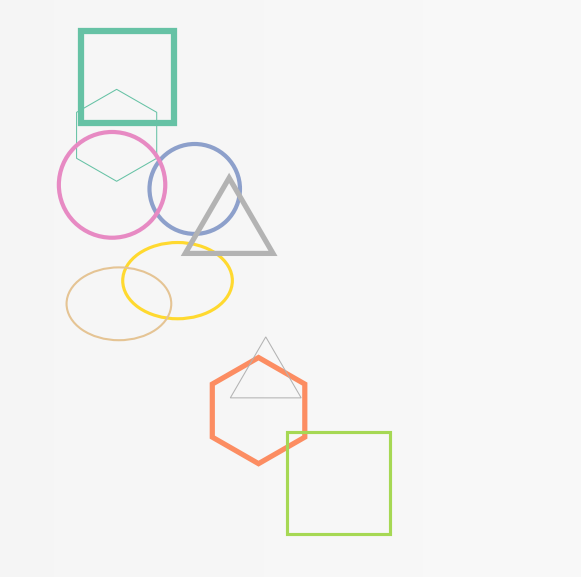[{"shape": "hexagon", "thickness": 0.5, "radius": 0.4, "center": [0.201, 0.765]}, {"shape": "square", "thickness": 3, "radius": 0.4, "center": [0.22, 0.866]}, {"shape": "hexagon", "thickness": 2.5, "radius": 0.46, "center": [0.445, 0.288]}, {"shape": "circle", "thickness": 2, "radius": 0.39, "center": [0.335, 0.672]}, {"shape": "circle", "thickness": 2, "radius": 0.46, "center": [0.193, 0.679]}, {"shape": "square", "thickness": 1.5, "radius": 0.44, "center": [0.582, 0.162]}, {"shape": "oval", "thickness": 1.5, "radius": 0.47, "center": [0.305, 0.513]}, {"shape": "oval", "thickness": 1, "radius": 0.45, "center": [0.205, 0.473]}, {"shape": "triangle", "thickness": 0.5, "radius": 0.35, "center": [0.457, 0.345]}, {"shape": "triangle", "thickness": 2.5, "radius": 0.44, "center": [0.394, 0.604]}]